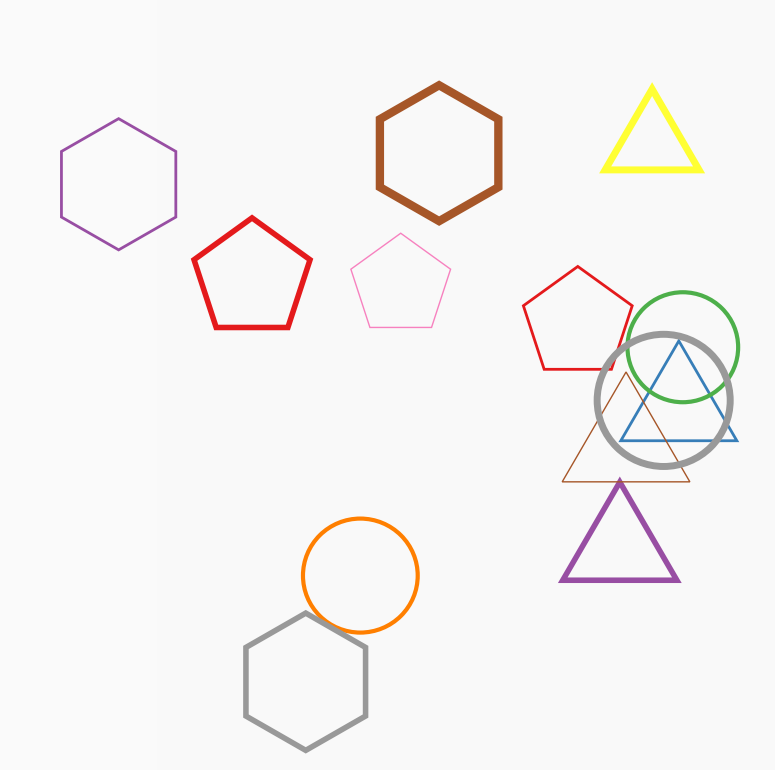[{"shape": "pentagon", "thickness": 2, "radius": 0.39, "center": [0.325, 0.638]}, {"shape": "pentagon", "thickness": 1, "radius": 0.37, "center": [0.746, 0.58]}, {"shape": "triangle", "thickness": 1, "radius": 0.43, "center": [0.876, 0.471]}, {"shape": "circle", "thickness": 1.5, "radius": 0.36, "center": [0.881, 0.549]}, {"shape": "hexagon", "thickness": 1, "radius": 0.43, "center": [0.153, 0.761]}, {"shape": "triangle", "thickness": 2, "radius": 0.43, "center": [0.8, 0.289]}, {"shape": "circle", "thickness": 1.5, "radius": 0.37, "center": [0.465, 0.252]}, {"shape": "triangle", "thickness": 2.5, "radius": 0.35, "center": [0.841, 0.814]}, {"shape": "triangle", "thickness": 0.5, "radius": 0.48, "center": [0.808, 0.422]}, {"shape": "hexagon", "thickness": 3, "radius": 0.44, "center": [0.567, 0.801]}, {"shape": "pentagon", "thickness": 0.5, "radius": 0.34, "center": [0.517, 0.629]}, {"shape": "circle", "thickness": 2.5, "radius": 0.43, "center": [0.856, 0.48]}, {"shape": "hexagon", "thickness": 2, "radius": 0.45, "center": [0.395, 0.115]}]